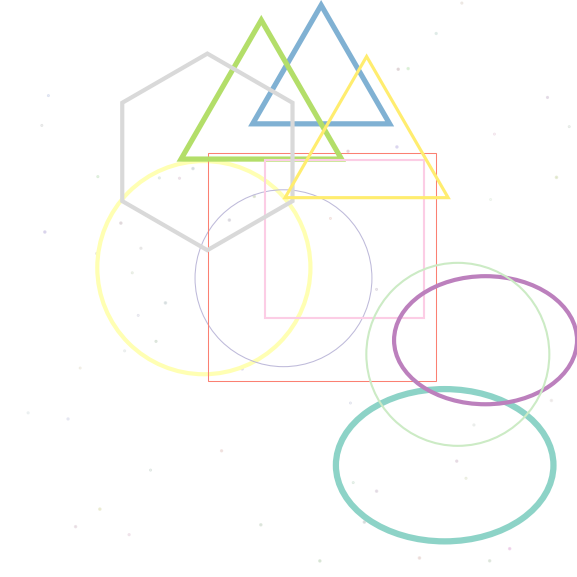[{"shape": "oval", "thickness": 3, "radius": 0.94, "center": [0.77, 0.194]}, {"shape": "circle", "thickness": 2, "radius": 0.92, "center": [0.353, 0.536]}, {"shape": "circle", "thickness": 0.5, "radius": 0.77, "center": [0.491, 0.517]}, {"shape": "square", "thickness": 0.5, "radius": 0.99, "center": [0.557, 0.538]}, {"shape": "triangle", "thickness": 2.5, "radius": 0.68, "center": [0.556, 0.853]}, {"shape": "triangle", "thickness": 2.5, "radius": 0.8, "center": [0.452, 0.804]}, {"shape": "square", "thickness": 1, "radius": 0.69, "center": [0.597, 0.585]}, {"shape": "hexagon", "thickness": 2, "radius": 0.85, "center": [0.359, 0.736]}, {"shape": "oval", "thickness": 2, "radius": 0.79, "center": [0.841, 0.41]}, {"shape": "circle", "thickness": 1, "radius": 0.79, "center": [0.793, 0.386]}, {"shape": "triangle", "thickness": 1.5, "radius": 0.81, "center": [0.635, 0.738]}]